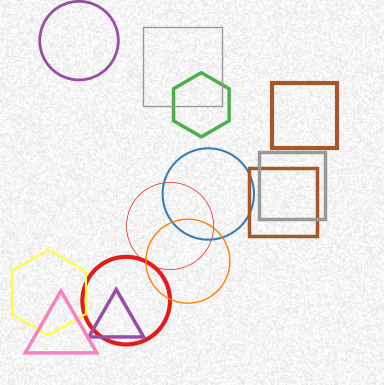[{"shape": "circle", "thickness": 0.5, "radius": 0.57, "center": [0.442, 0.413]}, {"shape": "circle", "thickness": 3, "radius": 0.57, "center": [0.328, 0.219]}, {"shape": "circle", "thickness": 1.5, "radius": 0.59, "center": [0.541, 0.496]}, {"shape": "hexagon", "thickness": 2.5, "radius": 0.42, "center": [0.523, 0.728]}, {"shape": "triangle", "thickness": 2.5, "radius": 0.41, "center": [0.302, 0.166]}, {"shape": "circle", "thickness": 2, "radius": 0.51, "center": [0.205, 0.894]}, {"shape": "circle", "thickness": 1, "radius": 0.55, "center": [0.488, 0.322]}, {"shape": "hexagon", "thickness": 1.5, "radius": 0.56, "center": [0.127, 0.24]}, {"shape": "square", "thickness": 3, "radius": 0.42, "center": [0.79, 0.7]}, {"shape": "square", "thickness": 2.5, "radius": 0.44, "center": [0.734, 0.476]}, {"shape": "triangle", "thickness": 2.5, "radius": 0.54, "center": [0.158, 0.137]}, {"shape": "square", "thickness": 2.5, "radius": 0.43, "center": [0.759, 0.518]}, {"shape": "square", "thickness": 1, "radius": 0.51, "center": [0.474, 0.828]}]